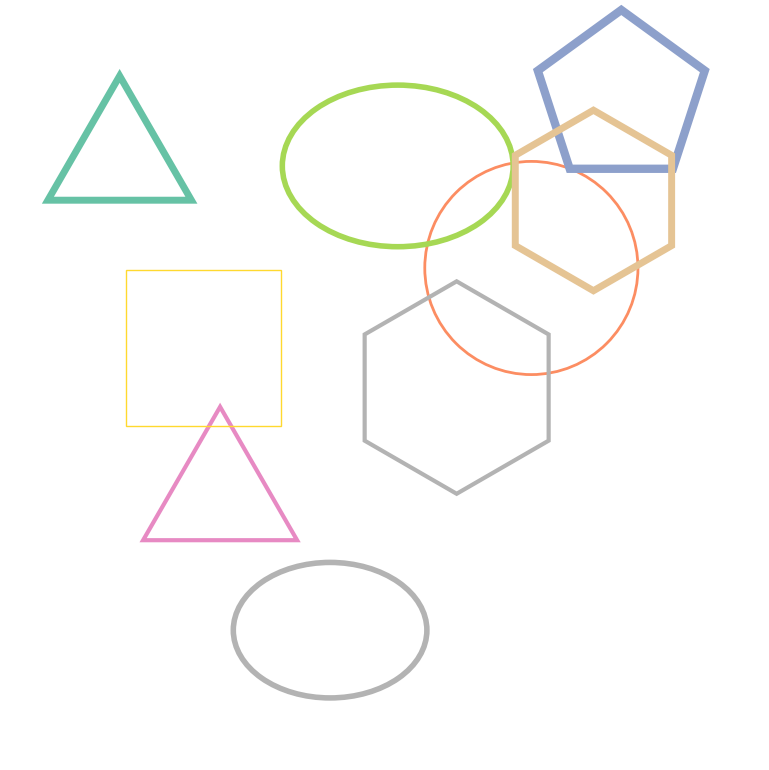[{"shape": "triangle", "thickness": 2.5, "radius": 0.54, "center": [0.155, 0.794]}, {"shape": "circle", "thickness": 1, "radius": 0.69, "center": [0.69, 0.652]}, {"shape": "pentagon", "thickness": 3, "radius": 0.57, "center": [0.807, 0.873]}, {"shape": "triangle", "thickness": 1.5, "radius": 0.58, "center": [0.286, 0.356]}, {"shape": "oval", "thickness": 2, "radius": 0.75, "center": [0.517, 0.785]}, {"shape": "square", "thickness": 0.5, "radius": 0.5, "center": [0.264, 0.548]}, {"shape": "hexagon", "thickness": 2.5, "radius": 0.59, "center": [0.771, 0.74]}, {"shape": "hexagon", "thickness": 1.5, "radius": 0.69, "center": [0.593, 0.497]}, {"shape": "oval", "thickness": 2, "radius": 0.63, "center": [0.429, 0.182]}]